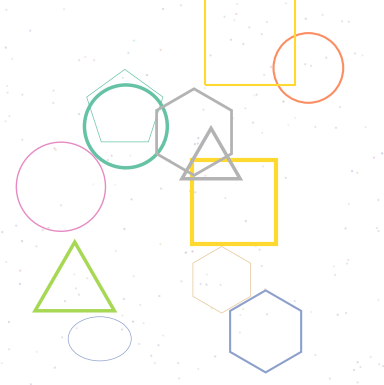[{"shape": "circle", "thickness": 2.5, "radius": 0.54, "center": [0.327, 0.672]}, {"shape": "pentagon", "thickness": 0.5, "radius": 0.52, "center": [0.324, 0.716]}, {"shape": "circle", "thickness": 1.5, "radius": 0.45, "center": [0.801, 0.823]}, {"shape": "hexagon", "thickness": 1.5, "radius": 0.53, "center": [0.69, 0.139]}, {"shape": "oval", "thickness": 0.5, "radius": 0.41, "center": [0.259, 0.12]}, {"shape": "circle", "thickness": 1, "radius": 0.58, "center": [0.158, 0.515]}, {"shape": "triangle", "thickness": 2.5, "radius": 0.59, "center": [0.194, 0.252]}, {"shape": "square", "thickness": 3, "radius": 0.55, "center": [0.608, 0.476]}, {"shape": "square", "thickness": 1.5, "radius": 0.58, "center": [0.65, 0.895]}, {"shape": "hexagon", "thickness": 0.5, "radius": 0.43, "center": [0.576, 0.273]}, {"shape": "hexagon", "thickness": 2, "radius": 0.56, "center": [0.504, 0.657]}, {"shape": "triangle", "thickness": 2.5, "radius": 0.44, "center": [0.548, 0.579]}]